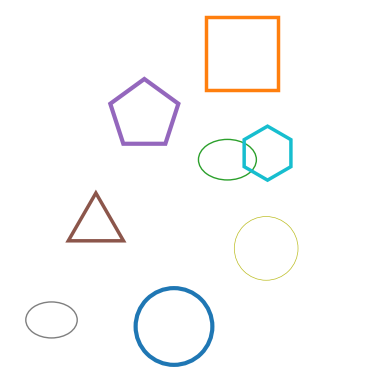[{"shape": "circle", "thickness": 3, "radius": 0.5, "center": [0.452, 0.152]}, {"shape": "square", "thickness": 2.5, "radius": 0.47, "center": [0.629, 0.862]}, {"shape": "oval", "thickness": 1, "radius": 0.38, "center": [0.591, 0.585]}, {"shape": "pentagon", "thickness": 3, "radius": 0.46, "center": [0.375, 0.702]}, {"shape": "triangle", "thickness": 2.5, "radius": 0.41, "center": [0.249, 0.416]}, {"shape": "oval", "thickness": 1, "radius": 0.33, "center": [0.134, 0.169]}, {"shape": "circle", "thickness": 0.5, "radius": 0.41, "center": [0.691, 0.355]}, {"shape": "hexagon", "thickness": 2.5, "radius": 0.35, "center": [0.695, 0.602]}]